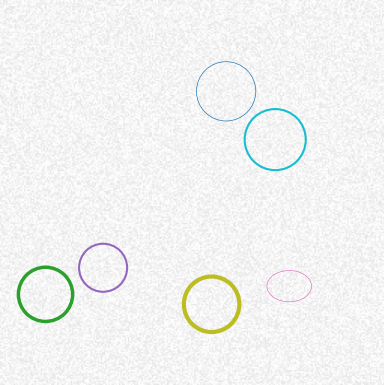[{"shape": "circle", "thickness": 0.5, "radius": 0.39, "center": [0.587, 0.763]}, {"shape": "circle", "thickness": 2.5, "radius": 0.35, "center": [0.118, 0.235]}, {"shape": "circle", "thickness": 1.5, "radius": 0.31, "center": [0.268, 0.305]}, {"shape": "oval", "thickness": 0.5, "radius": 0.29, "center": [0.751, 0.257]}, {"shape": "circle", "thickness": 3, "radius": 0.36, "center": [0.55, 0.21]}, {"shape": "circle", "thickness": 1.5, "radius": 0.4, "center": [0.715, 0.637]}]